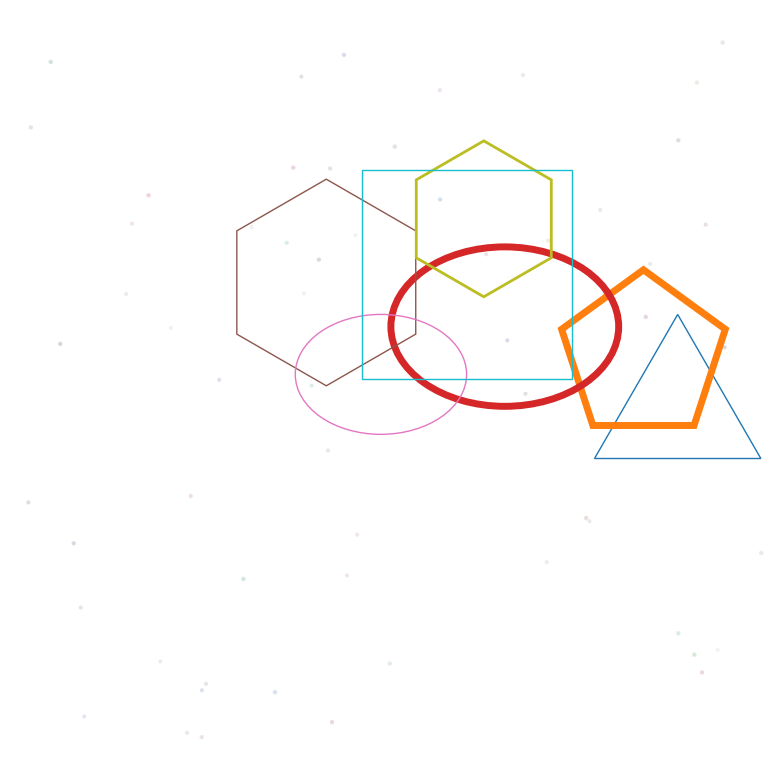[{"shape": "triangle", "thickness": 0.5, "radius": 0.62, "center": [0.88, 0.467]}, {"shape": "pentagon", "thickness": 2.5, "radius": 0.56, "center": [0.836, 0.538]}, {"shape": "oval", "thickness": 2.5, "radius": 0.74, "center": [0.656, 0.576]}, {"shape": "hexagon", "thickness": 0.5, "radius": 0.67, "center": [0.424, 0.633]}, {"shape": "oval", "thickness": 0.5, "radius": 0.56, "center": [0.495, 0.514]}, {"shape": "hexagon", "thickness": 1, "radius": 0.51, "center": [0.628, 0.716]}, {"shape": "square", "thickness": 0.5, "radius": 0.68, "center": [0.606, 0.643]}]